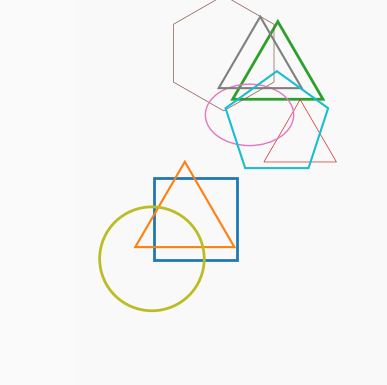[{"shape": "square", "thickness": 2, "radius": 0.53, "center": [0.504, 0.431]}, {"shape": "triangle", "thickness": 1.5, "radius": 0.74, "center": [0.477, 0.432]}, {"shape": "triangle", "thickness": 2, "radius": 0.67, "center": [0.717, 0.809]}, {"shape": "triangle", "thickness": 0.5, "radius": 0.54, "center": [0.775, 0.633]}, {"shape": "hexagon", "thickness": 0.5, "radius": 0.75, "center": [0.577, 0.862]}, {"shape": "oval", "thickness": 1, "radius": 0.57, "center": [0.644, 0.702]}, {"shape": "triangle", "thickness": 1.5, "radius": 0.62, "center": [0.672, 0.833]}, {"shape": "circle", "thickness": 2, "radius": 0.67, "center": [0.392, 0.328]}, {"shape": "pentagon", "thickness": 1.5, "radius": 0.7, "center": [0.714, 0.676]}]